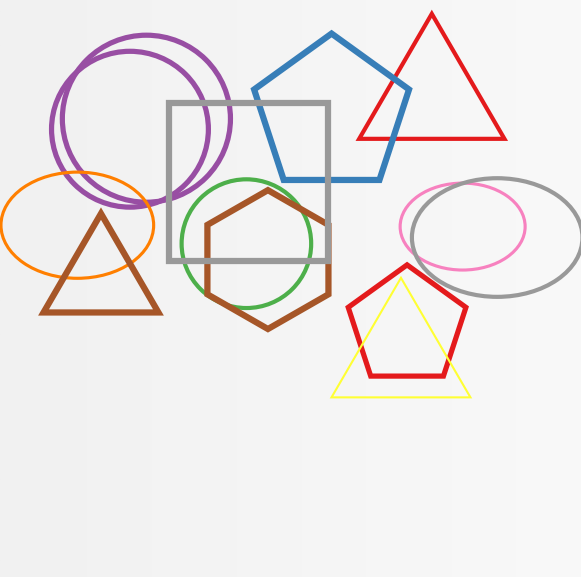[{"shape": "triangle", "thickness": 2, "radius": 0.72, "center": [0.743, 0.831]}, {"shape": "pentagon", "thickness": 2.5, "radius": 0.53, "center": [0.7, 0.434]}, {"shape": "pentagon", "thickness": 3, "radius": 0.7, "center": [0.57, 0.801]}, {"shape": "circle", "thickness": 2, "radius": 0.56, "center": [0.424, 0.577]}, {"shape": "circle", "thickness": 2.5, "radius": 0.67, "center": [0.224, 0.775]}, {"shape": "circle", "thickness": 2.5, "radius": 0.72, "center": [0.252, 0.794]}, {"shape": "oval", "thickness": 1.5, "radius": 0.66, "center": [0.133, 0.609]}, {"shape": "triangle", "thickness": 1, "radius": 0.69, "center": [0.69, 0.38]}, {"shape": "hexagon", "thickness": 3, "radius": 0.6, "center": [0.461, 0.55]}, {"shape": "triangle", "thickness": 3, "radius": 0.57, "center": [0.174, 0.515]}, {"shape": "oval", "thickness": 1.5, "radius": 0.54, "center": [0.796, 0.607]}, {"shape": "oval", "thickness": 2, "radius": 0.73, "center": [0.855, 0.588]}, {"shape": "square", "thickness": 3, "radius": 0.68, "center": [0.427, 0.683]}]